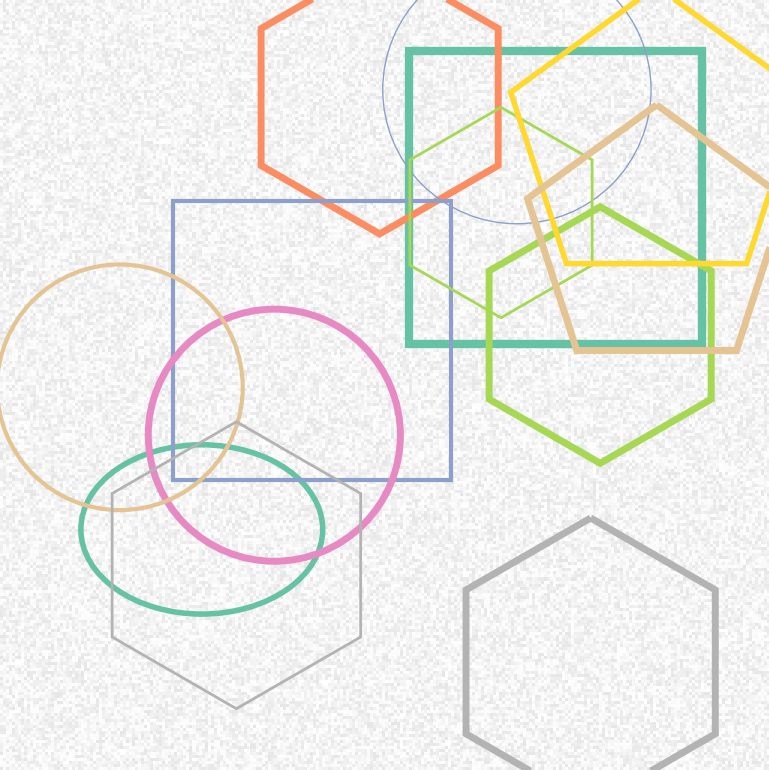[{"shape": "square", "thickness": 3, "radius": 0.95, "center": [0.722, 0.743]}, {"shape": "oval", "thickness": 2, "radius": 0.79, "center": [0.262, 0.312]}, {"shape": "hexagon", "thickness": 2.5, "radius": 0.89, "center": [0.493, 0.874]}, {"shape": "circle", "thickness": 0.5, "radius": 0.87, "center": [0.671, 0.884]}, {"shape": "square", "thickness": 1.5, "radius": 0.9, "center": [0.405, 0.558]}, {"shape": "circle", "thickness": 2.5, "radius": 0.82, "center": [0.356, 0.435]}, {"shape": "hexagon", "thickness": 2.5, "radius": 0.83, "center": [0.779, 0.565]}, {"shape": "hexagon", "thickness": 1, "radius": 0.68, "center": [0.651, 0.724]}, {"shape": "pentagon", "thickness": 2, "radius": 1.0, "center": [0.853, 0.819]}, {"shape": "pentagon", "thickness": 2.5, "radius": 0.88, "center": [0.853, 0.687]}, {"shape": "circle", "thickness": 1.5, "radius": 0.8, "center": [0.156, 0.497]}, {"shape": "hexagon", "thickness": 1, "radius": 0.93, "center": [0.307, 0.266]}, {"shape": "hexagon", "thickness": 2.5, "radius": 0.93, "center": [0.767, 0.14]}]